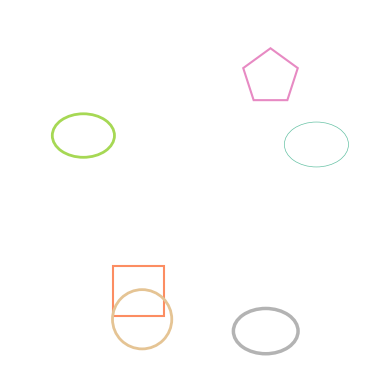[{"shape": "oval", "thickness": 0.5, "radius": 0.42, "center": [0.822, 0.625]}, {"shape": "square", "thickness": 1.5, "radius": 0.33, "center": [0.36, 0.244]}, {"shape": "pentagon", "thickness": 1.5, "radius": 0.37, "center": [0.703, 0.8]}, {"shape": "oval", "thickness": 2, "radius": 0.4, "center": [0.217, 0.648]}, {"shape": "circle", "thickness": 2, "radius": 0.38, "center": [0.369, 0.171]}, {"shape": "oval", "thickness": 2.5, "radius": 0.42, "center": [0.69, 0.14]}]